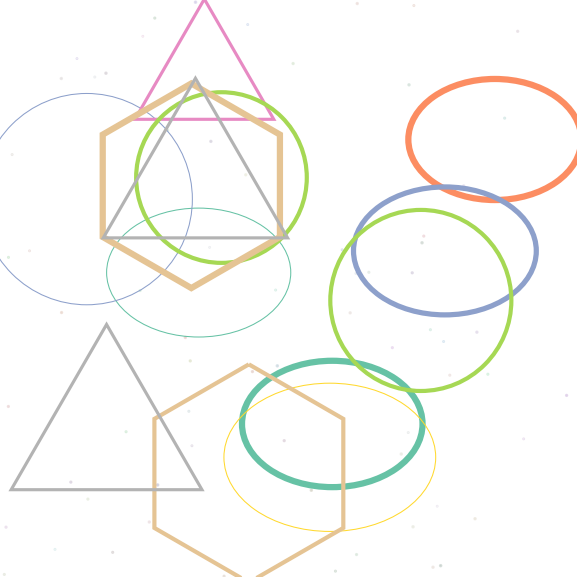[{"shape": "oval", "thickness": 0.5, "radius": 0.8, "center": [0.344, 0.527]}, {"shape": "oval", "thickness": 3, "radius": 0.78, "center": [0.575, 0.265]}, {"shape": "oval", "thickness": 3, "radius": 0.75, "center": [0.857, 0.758]}, {"shape": "oval", "thickness": 2.5, "radius": 0.79, "center": [0.77, 0.565]}, {"shape": "circle", "thickness": 0.5, "radius": 0.91, "center": [0.15, 0.654]}, {"shape": "triangle", "thickness": 1.5, "radius": 0.69, "center": [0.354, 0.862]}, {"shape": "circle", "thickness": 2, "radius": 0.78, "center": [0.729, 0.479]}, {"shape": "circle", "thickness": 2, "radius": 0.74, "center": [0.383, 0.692]}, {"shape": "oval", "thickness": 0.5, "radius": 0.92, "center": [0.571, 0.207]}, {"shape": "hexagon", "thickness": 2, "radius": 0.94, "center": [0.431, 0.179]}, {"shape": "hexagon", "thickness": 3, "radius": 0.89, "center": [0.331, 0.677]}, {"shape": "triangle", "thickness": 1.5, "radius": 0.95, "center": [0.185, 0.247]}, {"shape": "triangle", "thickness": 1.5, "radius": 0.92, "center": [0.338, 0.679]}]